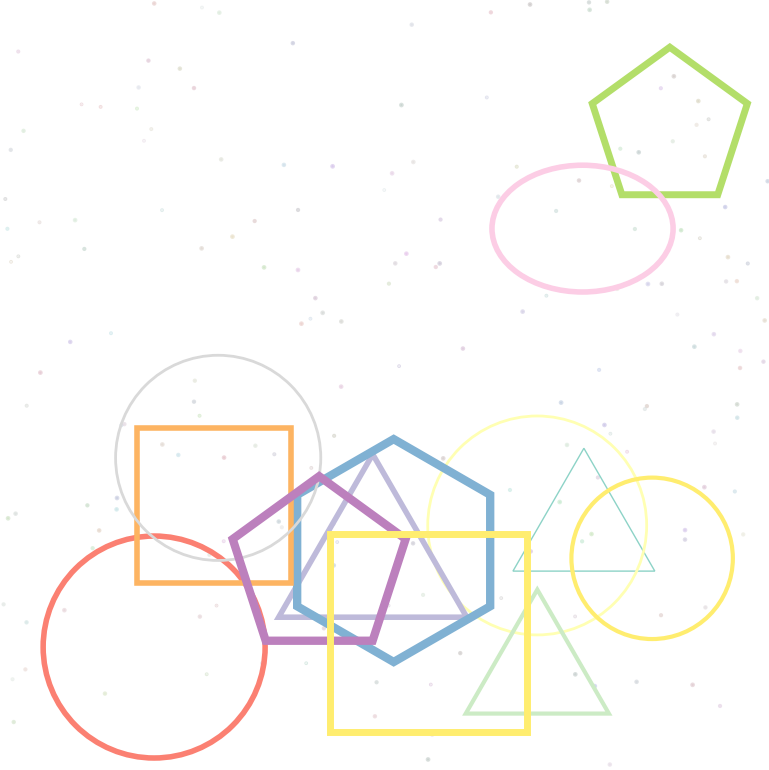[{"shape": "triangle", "thickness": 0.5, "radius": 0.53, "center": [0.758, 0.311]}, {"shape": "circle", "thickness": 1, "radius": 0.71, "center": [0.698, 0.318]}, {"shape": "triangle", "thickness": 2, "radius": 0.71, "center": [0.484, 0.269]}, {"shape": "circle", "thickness": 2, "radius": 0.72, "center": [0.2, 0.16]}, {"shape": "hexagon", "thickness": 3, "radius": 0.72, "center": [0.511, 0.285]}, {"shape": "square", "thickness": 2, "radius": 0.5, "center": [0.278, 0.344]}, {"shape": "pentagon", "thickness": 2.5, "radius": 0.53, "center": [0.87, 0.833]}, {"shape": "oval", "thickness": 2, "radius": 0.59, "center": [0.757, 0.703]}, {"shape": "circle", "thickness": 1, "radius": 0.67, "center": [0.283, 0.405]}, {"shape": "pentagon", "thickness": 3, "radius": 0.59, "center": [0.414, 0.263]}, {"shape": "triangle", "thickness": 1.5, "radius": 0.54, "center": [0.698, 0.127]}, {"shape": "circle", "thickness": 1.5, "radius": 0.52, "center": [0.847, 0.275]}, {"shape": "square", "thickness": 2.5, "radius": 0.64, "center": [0.557, 0.178]}]